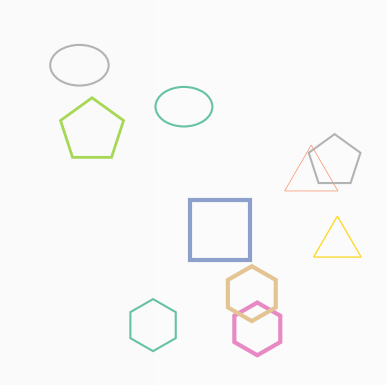[{"shape": "hexagon", "thickness": 1.5, "radius": 0.34, "center": [0.395, 0.155]}, {"shape": "oval", "thickness": 1.5, "radius": 0.37, "center": [0.475, 0.723]}, {"shape": "triangle", "thickness": 0.5, "radius": 0.4, "center": [0.803, 0.544]}, {"shape": "square", "thickness": 3, "radius": 0.39, "center": [0.568, 0.402]}, {"shape": "hexagon", "thickness": 3, "radius": 0.34, "center": [0.664, 0.146]}, {"shape": "pentagon", "thickness": 2, "radius": 0.43, "center": [0.238, 0.66]}, {"shape": "triangle", "thickness": 1, "radius": 0.35, "center": [0.871, 0.368]}, {"shape": "hexagon", "thickness": 3, "radius": 0.36, "center": [0.65, 0.237]}, {"shape": "oval", "thickness": 1.5, "radius": 0.38, "center": [0.205, 0.831]}, {"shape": "pentagon", "thickness": 1.5, "radius": 0.35, "center": [0.863, 0.581]}]